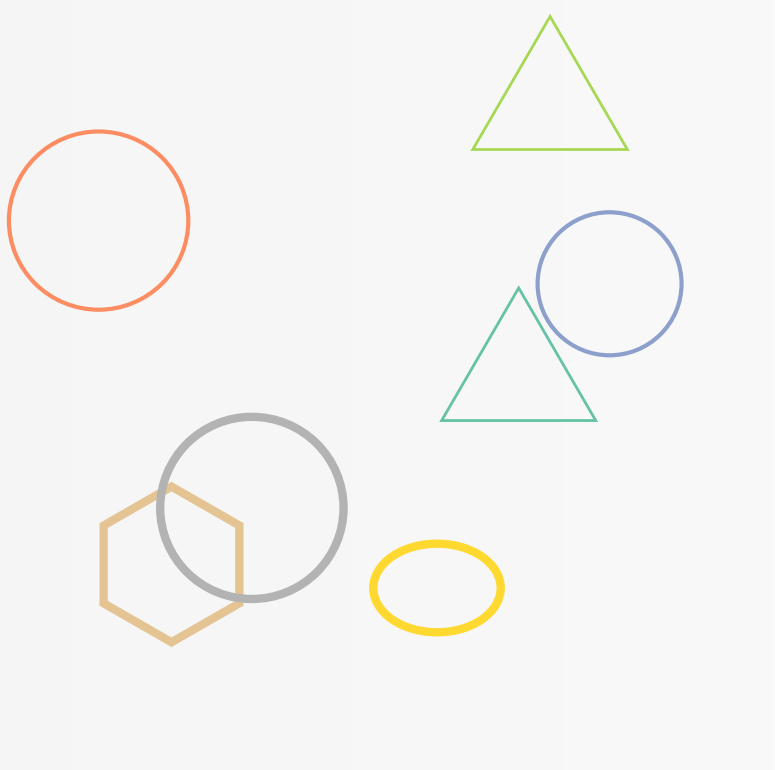[{"shape": "triangle", "thickness": 1, "radius": 0.57, "center": [0.669, 0.511]}, {"shape": "circle", "thickness": 1.5, "radius": 0.58, "center": [0.127, 0.714]}, {"shape": "circle", "thickness": 1.5, "radius": 0.46, "center": [0.787, 0.631]}, {"shape": "triangle", "thickness": 1, "radius": 0.58, "center": [0.71, 0.863]}, {"shape": "oval", "thickness": 3, "radius": 0.41, "center": [0.564, 0.236]}, {"shape": "hexagon", "thickness": 3, "radius": 0.51, "center": [0.221, 0.267]}, {"shape": "circle", "thickness": 3, "radius": 0.59, "center": [0.325, 0.34]}]